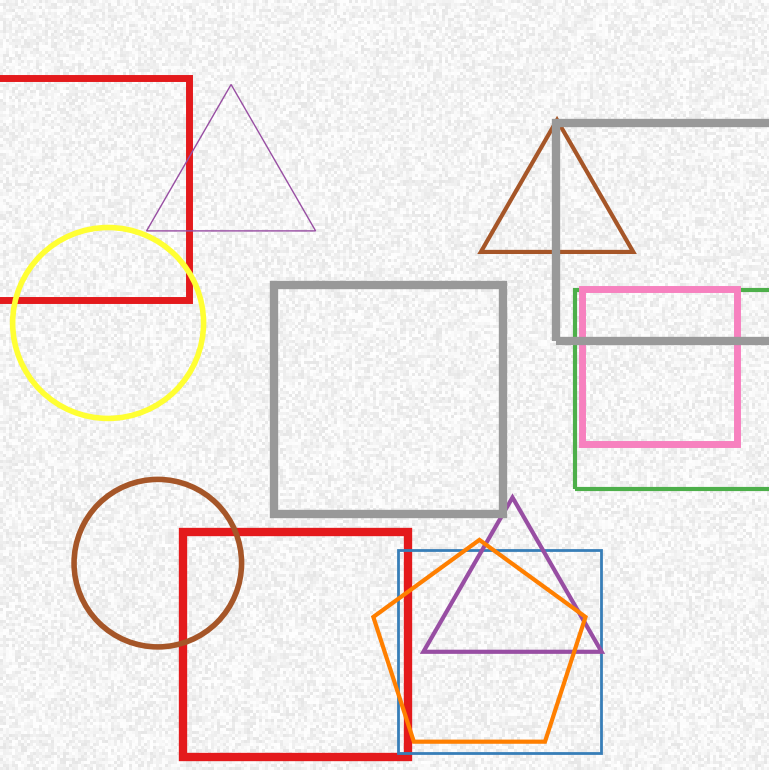[{"shape": "square", "thickness": 3, "radius": 0.73, "center": [0.384, 0.163]}, {"shape": "square", "thickness": 2.5, "radius": 0.72, "center": [0.101, 0.755]}, {"shape": "square", "thickness": 1, "radius": 0.66, "center": [0.649, 0.153]}, {"shape": "square", "thickness": 1.5, "radius": 0.65, "center": [0.877, 0.495]}, {"shape": "triangle", "thickness": 0.5, "radius": 0.63, "center": [0.3, 0.764]}, {"shape": "triangle", "thickness": 1.5, "radius": 0.67, "center": [0.666, 0.22]}, {"shape": "pentagon", "thickness": 1.5, "radius": 0.72, "center": [0.623, 0.154]}, {"shape": "circle", "thickness": 2, "radius": 0.62, "center": [0.14, 0.581]}, {"shape": "circle", "thickness": 2, "radius": 0.54, "center": [0.205, 0.269]}, {"shape": "triangle", "thickness": 1.5, "radius": 0.57, "center": [0.723, 0.73]}, {"shape": "square", "thickness": 2.5, "radius": 0.5, "center": [0.857, 0.524]}, {"shape": "square", "thickness": 3, "radius": 0.71, "center": [0.864, 0.698]}, {"shape": "square", "thickness": 3, "radius": 0.74, "center": [0.505, 0.481]}]